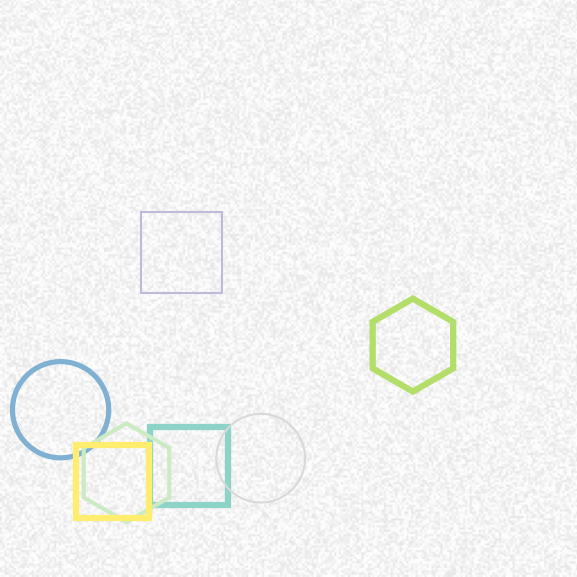[{"shape": "square", "thickness": 3, "radius": 0.34, "center": [0.327, 0.192]}, {"shape": "square", "thickness": 1, "radius": 0.35, "center": [0.314, 0.562]}, {"shape": "circle", "thickness": 2.5, "radius": 0.42, "center": [0.105, 0.29]}, {"shape": "hexagon", "thickness": 3, "radius": 0.4, "center": [0.715, 0.402]}, {"shape": "circle", "thickness": 1, "radius": 0.38, "center": [0.452, 0.206]}, {"shape": "hexagon", "thickness": 2, "radius": 0.43, "center": [0.219, 0.181]}, {"shape": "square", "thickness": 3, "radius": 0.32, "center": [0.195, 0.166]}]